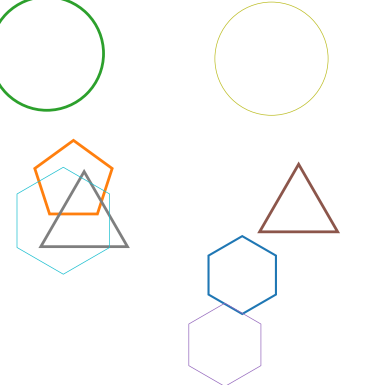[{"shape": "hexagon", "thickness": 1.5, "radius": 0.51, "center": [0.629, 0.286]}, {"shape": "pentagon", "thickness": 2, "radius": 0.53, "center": [0.191, 0.53]}, {"shape": "circle", "thickness": 2, "radius": 0.74, "center": [0.122, 0.861]}, {"shape": "hexagon", "thickness": 0.5, "radius": 0.54, "center": [0.584, 0.104]}, {"shape": "triangle", "thickness": 2, "radius": 0.59, "center": [0.776, 0.456]}, {"shape": "triangle", "thickness": 2, "radius": 0.65, "center": [0.219, 0.424]}, {"shape": "circle", "thickness": 0.5, "radius": 0.74, "center": [0.705, 0.848]}, {"shape": "hexagon", "thickness": 0.5, "radius": 0.69, "center": [0.164, 0.427]}]